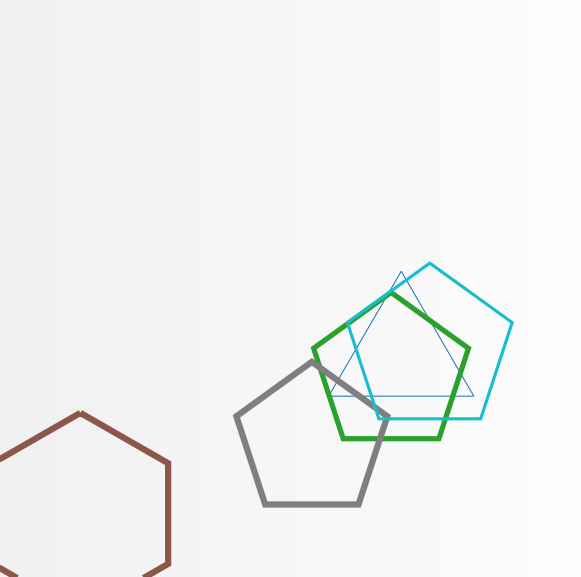[{"shape": "triangle", "thickness": 0.5, "radius": 0.72, "center": [0.69, 0.385]}, {"shape": "pentagon", "thickness": 2.5, "radius": 0.7, "center": [0.673, 0.353]}, {"shape": "hexagon", "thickness": 3, "radius": 0.87, "center": [0.138, 0.11]}, {"shape": "pentagon", "thickness": 3, "radius": 0.68, "center": [0.537, 0.236]}, {"shape": "pentagon", "thickness": 1.5, "radius": 0.75, "center": [0.739, 0.394]}]